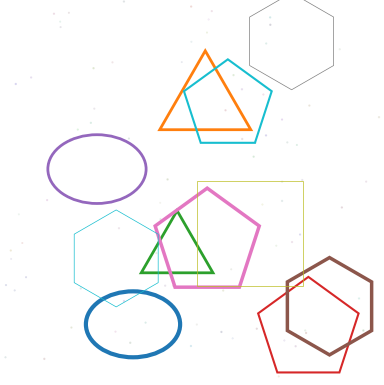[{"shape": "oval", "thickness": 3, "radius": 0.61, "center": [0.345, 0.158]}, {"shape": "triangle", "thickness": 2, "radius": 0.68, "center": [0.533, 0.731]}, {"shape": "triangle", "thickness": 2, "radius": 0.54, "center": [0.46, 0.345]}, {"shape": "pentagon", "thickness": 1.5, "radius": 0.69, "center": [0.801, 0.144]}, {"shape": "oval", "thickness": 2, "radius": 0.64, "center": [0.252, 0.561]}, {"shape": "hexagon", "thickness": 2.5, "radius": 0.63, "center": [0.856, 0.205]}, {"shape": "pentagon", "thickness": 2.5, "radius": 0.71, "center": [0.538, 0.369]}, {"shape": "hexagon", "thickness": 0.5, "radius": 0.63, "center": [0.757, 0.893]}, {"shape": "square", "thickness": 0.5, "radius": 0.69, "center": [0.65, 0.394]}, {"shape": "pentagon", "thickness": 1.5, "radius": 0.6, "center": [0.592, 0.726]}, {"shape": "hexagon", "thickness": 0.5, "radius": 0.63, "center": [0.302, 0.329]}]